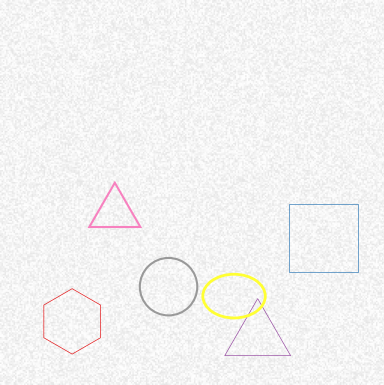[{"shape": "hexagon", "thickness": 0.5, "radius": 0.42, "center": [0.187, 0.165]}, {"shape": "square", "thickness": 0.5, "radius": 0.44, "center": [0.84, 0.382]}, {"shape": "triangle", "thickness": 0.5, "radius": 0.49, "center": [0.669, 0.126]}, {"shape": "oval", "thickness": 2, "radius": 0.41, "center": [0.608, 0.231]}, {"shape": "triangle", "thickness": 1.5, "radius": 0.38, "center": [0.298, 0.449]}, {"shape": "circle", "thickness": 1.5, "radius": 0.37, "center": [0.438, 0.255]}]